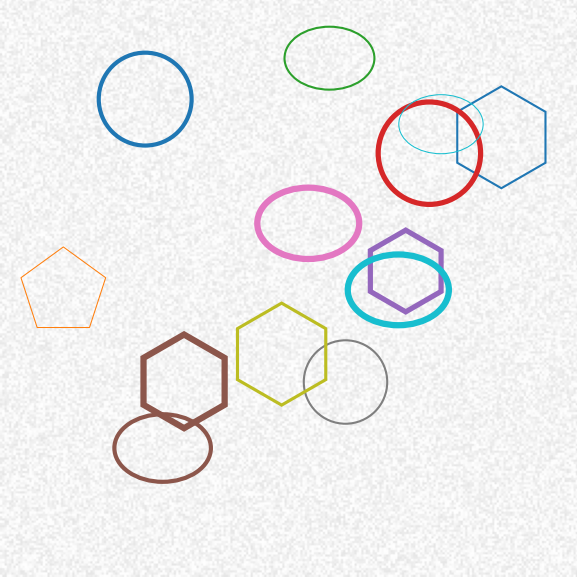[{"shape": "circle", "thickness": 2, "radius": 0.4, "center": [0.251, 0.828]}, {"shape": "hexagon", "thickness": 1, "radius": 0.44, "center": [0.868, 0.761]}, {"shape": "pentagon", "thickness": 0.5, "radius": 0.39, "center": [0.11, 0.494]}, {"shape": "oval", "thickness": 1, "radius": 0.39, "center": [0.571, 0.898]}, {"shape": "circle", "thickness": 2.5, "radius": 0.44, "center": [0.744, 0.734]}, {"shape": "hexagon", "thickness": 2.5, "radius": 0.35, "center": [0.703, 0.53]}, {"shape": "hexagon", "thickness": 3, "radius": 0.41, "center": [0.319, 0.339]}, {"shape": "oval", "thickness": 2, "radius": 0.42, "center": [0.282, 0.223]}, {"shape": "oval", "thickness": 3, "radius": 0.44, "center": [0.534, 0.612]}, {"shape": "circle", "thickness": 1, "radius": 0.36, "center": [0.598, 0.338]}, {"shape": "hexagon", "thickness": 1.5, "radius": 0.44, "center": [0.488, 0.386]}, {"shape": "oval", "thickness": 0.5, "radius": 0.37, "center": [0.764, 0.784]}, {"shape": "oval", "thickness": 3, "radius": 0.44, "center": [0.69, 0.497]}]